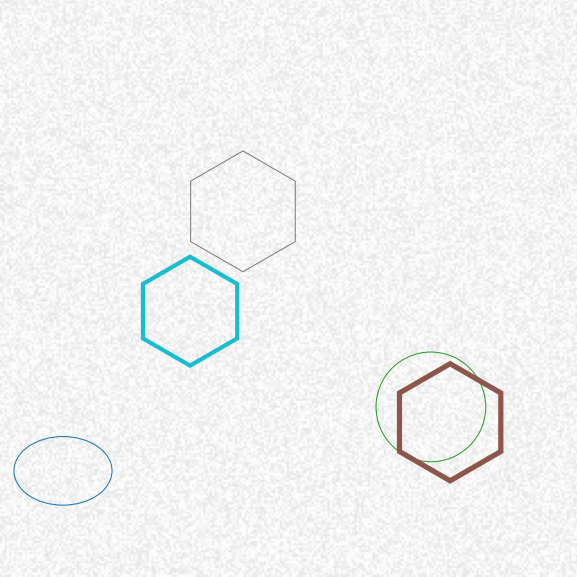[{"shape": "oval", "thickness": 0.5, "radius": 0.42, "center": [0.109, 0.184]}, {"shape": "circle", "thickness": 0.5, "radius": 0.47, "center": [0.746, 0.295]}, {"shape": "hexagon", "thickness": 2.5, "radius": 0.51, "center": [0.779, 0.268]}, {"shape": "hexagon", "thickness": 0.5, "radius": 0.52, "center": [0.421, 0.633]}, {"shape": "hexagon", "thickness": 2, "radius": 0.47, "center": [0.329, 0.46]}]